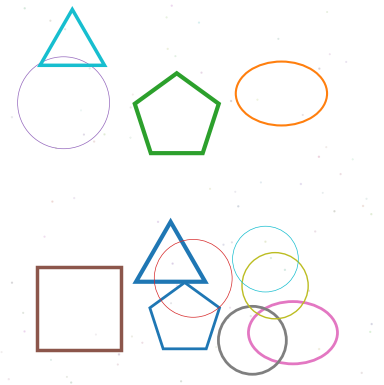[{"shape": "triangle", "thickness": 3, "radius": 0.52, "center": [0.443, 0.32]}, {"shape": "pentagon", "thickness": 2, "radius": 0.48, "center": [0.48, 0.171]}, {"shape": "oval", "thickness": 1.5, "radius": 0.59, "center": [0.731, 0.757]}, {"shape": "pentagon", "thickness": 3, "radius": 0.57, "center": [0.459, 0.695]}, {"shape": "circle", "thickness": 0.5, "radius": 0.51, "center": [0.502, 0.277]}, {"shape": "circle", "thickness": 0.5, "radius": 0.6, "center": [0.165, 0.733]}, {"shape": "square", "thickness": 2.5, "radius": 0.54, "center": [0.206, 0.199]}, {"shape": "oval", "thickness": 2, "radius": 0.58, "center": [0.761, 0.136]}, {"shape": "circle", "thickness": 2, "radius": 0.44, "center": [0.656, 0.116]}, {"shape": "circle", "thickness": 1, "radius": 0.43, "center": [0.715, 0.258]}, {"shape": "circle", "thickness": 0.5, "radius": 0.43, "center": [0.689, 0.327]}, {"shape": "triangle", "thickness": 2.5, "radius": 0.48, "center": [0.188, 0.879]}]